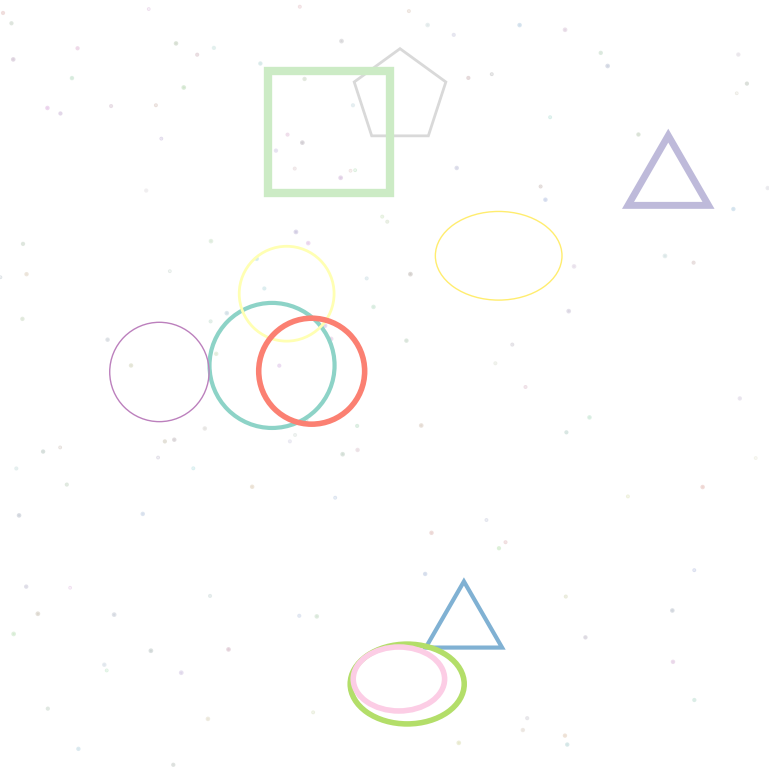[{"shape": "circle", "thickness": 1.5, "radius": 0.41, "center": [0.353, 0.525]}, {"shape": "circle", "thickness": 1, "radius": 0.31, "center": [0.372, 0.619]}, {"shape": "triangle", "thickness": 2.5, "radius": 0.3, "center": [0.868, 0.763]}, {"shape": "circle", "thickness": 2, "radius": 0.34, "center": [0.405, 0.518]}, {"shape": "triangle", "thickness": 1.5, "radius": 0.29, "center": [0.602, 0.188]}, {"shape": "oval", "thickness": 2, "radius": 0.37, "center": [0.529, 0.112]}, {"shape": "oval", "thickness": 2, "radius": 0.3, "center": [0.518, 0.118]}, {"shape": "pentagon", "thickness": 1, "radius": 0.31, "center": [0.52, 0.874]}, {"shape": "circle", "thickness": 0.5, "radius": 0.32, "center": [0.207, 0.517]}, {"shape": "square", "thickness": 3, "radius": 0.4, "center": [0.427, 0.828]}, {"shape": "oval", "thickness": 0.5, "radius": 0.41, "center": [0.648, 0.668]}]